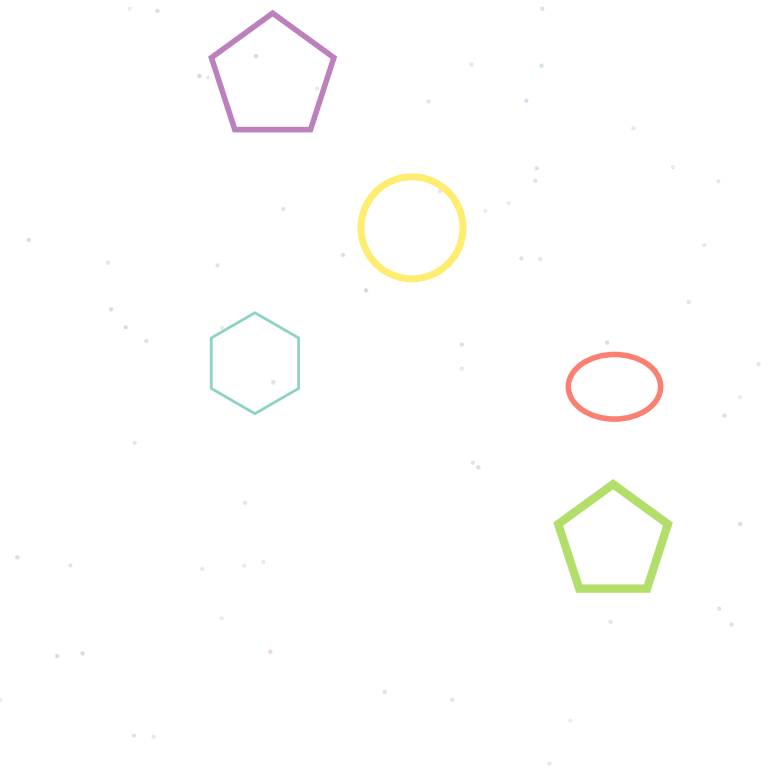[{"shape": "hexagon", "thickness": 1, "radius": 0.33, "center": [0.331, 0.528]}, {"shape": "oval", "thickness": 2, "radius": 0.3, "center": [0.798, 0.498]}, {"shape": "pentagon", "thickness": 3, "radius": 0.37, "center": [0.796, 0.296]}, {"shape": "pentagon", "thickness": 2, "radius": 0.42, "center": [0.354, 0.899]}, {"shape": "circle", "thickness": 2.5, "radius": 0.33, "center": [0.535, 0.704]}]